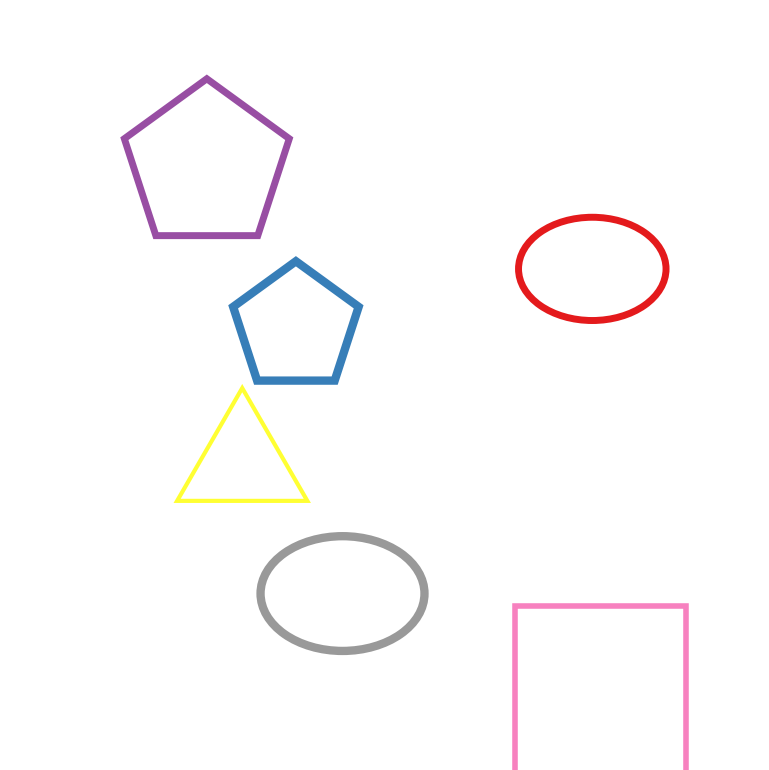[{"shape": "oval", "thickness": 2.5, "radius": 0.48, "center": [0.769, 0.651]}, {"shape": "pentagon", "thickness": 3, "radius": 0.43, "center": [0.384, 0.575]}, {"shape": "pentagon", "thickness": 2.5, "radius": 0.56, "center": [0.269, 0.785]}, {"shape": "triangle", "thickness": 1.5, "radius": 0.49, "center": [0.315, 0.398]}, {"shape": "square", "thickness": 2, "radius": 0.55, "center": [0.78, 0.102]}, {"shape": "oval", "thickness": 3, "radius": 0.53, "center": [0.445, 0.229]}]